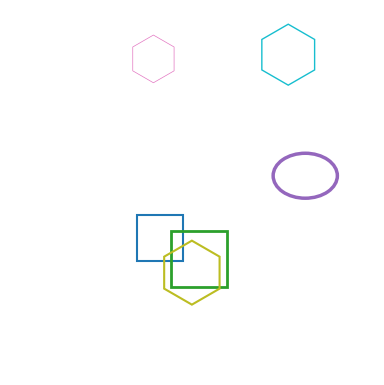[{"shape": "square", "thickness": 1.5, "radius": 0.3, "center": [0.415, 0.381]}, {"shape": "square", "thickness": 2, "radius": 0.37, "center": [0.516, 0.328]}, {"shape": "oval", "thickness": 2.5, "radius": 0.42, "center": [0.793, 0.544]}, {"shape": "hexagon", "thickness": 0.5, "radius": 0.31, "center": [0.398, 0.847]}, {"shape": "hexagon", "thickness": 1.5, "radius": 0.42, "center": [0.498, 0.292]}, {"shape": "hexagon", "thickness": 1, "radius": 0.4, "center": [0.749, 0.858]}]